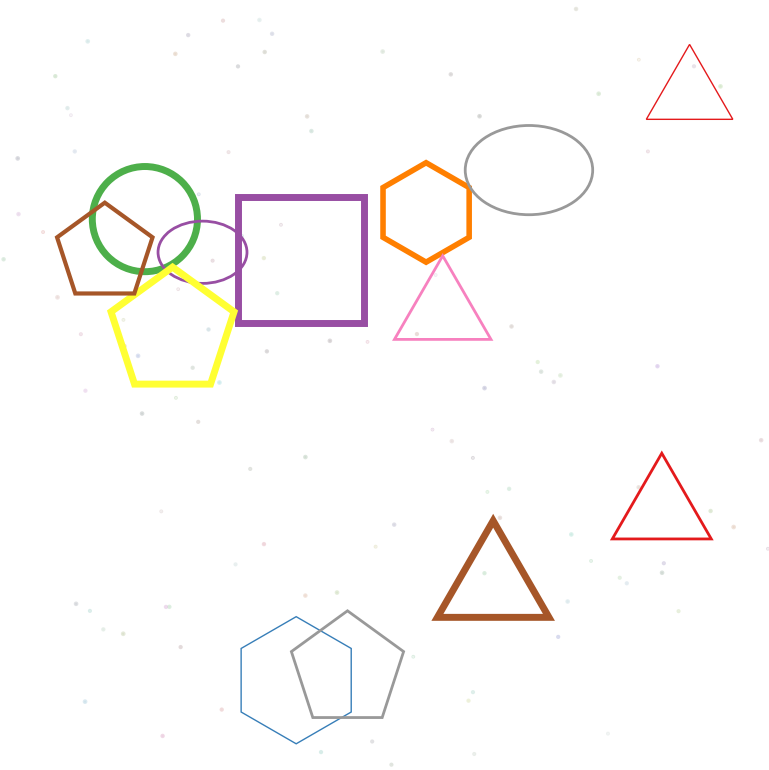[{"shape": "triangle", "thickness": 0.5, "radius": 0.32, "center": [0.896, 0.877]}, {"shape": "triangle", "thickness": 1, "radius": 0.37, "center": [0.859, 0.337]}, {"shape": "hexagon", "thickness": 0.5, "radius": 0.41, "center": [0.385, 0.117]}, {"shape": "circle", "thickness": 2.5, "radius": 0.34, "center": [0.188, 0.715]}, {"shape": "oval", "thickness": 1, "radius": 0.29, "center": [0.263, 0.672]}, {"shape": "square", "thickness": 2.5, "radius": 0.41, "center": [0.391, 0.662]}, {"shape": "hexagon", "thickness": 2, "radius": 0.32, "center": [0.553, 0.724]}, {"shape": "pentagon", "thickness": 2.5, "radius": 0.42, "center": [0.224, 0.569]}, {"shape": "pentagon", "thickness": 1.5, "radius": 0.33, "center": [0.136, 0.672]}, {"shape": "triangle", "thickness": 2.5, "radius": 0.42, "center": [0.64, 0.24]}, {"shape": "triangle", "thickness": 1, "radius": 0.36, "center": [0.575, 0.595]}, {"shape": "pentagon", "thickness": 1, "radius": 0.38, "center": [0.451, 0.13]}, {"shape": "oval", "thickness": 1, "radius": 0.41, "center": [0.687, 0.779]}]